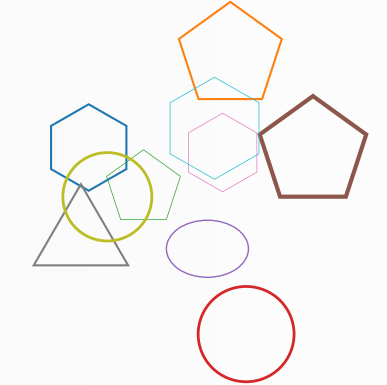[{"shape": "hexagon", "thickness": 1.5, "radius": 0.56, "center": [0.229, 0.617]}, {"shape": "pentagon", "thickness": 1.5, "radius": 0.7, "center": [0.594, 0.856]}, {"shape": "pentagon", "thickness": 0.5, "radius": 0.5, "center": [0.37, 0.511]}, {"shape": "circle", "thickness": 2, "radius": 0.62, "center": [0.635, 0.132]}, {"shape": "oval", "thickness": 1, "radius": 0.53, "center": [0.535, 0.354]}, {"shape": "pentagon", "thickness": 3, "radius": 0.72, "center": [0.808, 0.606]}, {"shape": "hexagon", "thickness": 0.5, "radius": 0.51, "center": [0.574, 0.604]}, {"shape": "triangle", "thickness": 1.5, "radius": 0.7, "center": [0.209, 0.381]}, {"shape": "circle", "thickness": 2, "radius": 0.57, "center": [0.277, 0.489]}, {"shape": "hexagon", "thickness": 0.5, "radius": 0.66, "center": [0.554, 0.667]}]